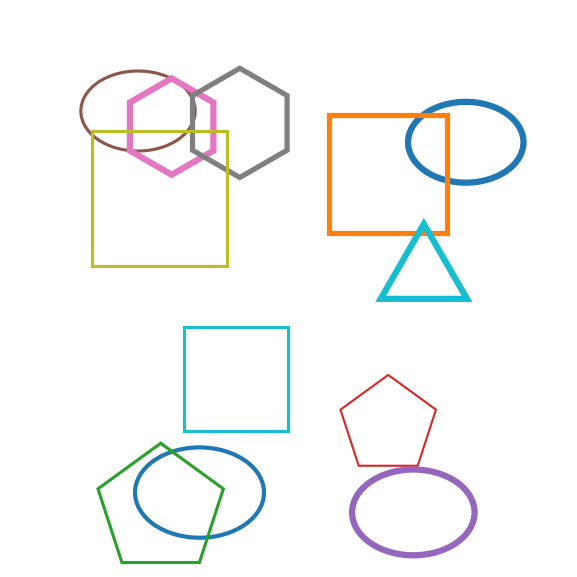[{"shape": "oval", "thickness": 3, "radius": 0.5, "center": [0.807, 0.753]}, {"shape": "oval", "thickness": 2, "radius": 0.56, "center": [0.345, 0.146]}, {"shape": "square", "thickness": 2.5, "radius": 0.51, "center": [0.672, 0.698]}, {"shape": "pentagon", "thickness": 1.5, "radius": 0.57, "center": [0.278, 0.117]}, {"shape": "pentagon", "thickness": 1, "radius": 0.43, "center": [0.672, 0.263]}, {"shape": "oval", "thickness": 3, "radius": 0.53, "center": [0.716, 0.112]}, {"shape": "oval", "thickness": 1.5, "radius": 0.49, "center": [0.239, 0.807]}, {"shape": "hexagon", "thickness": 3, "radius": 0.42, "center": [0.297, 0.78]}, {"shape": "hexagon", "thickness": 2.5, "radius": 0.47, "center": [0.415, 0.786]}, {"shape": "square", "thickness": 1.5, "radius": 0.58, "center": [0.277, 0.655]}, {"shape": "square", "thickness": 1.5, "radius": 0.45, "center": [0.408, 0.343]}, {"shape": "triangle", "thickness": 3, "radius": 0.43, "center": [0.734, 0.525]}]